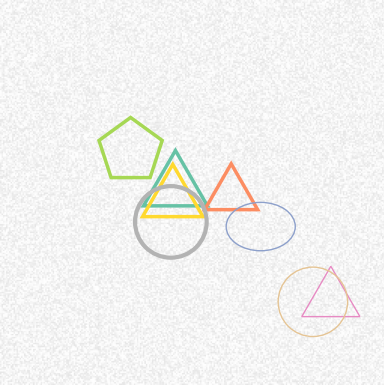[{"shape": "triangle", "thickness": 2.5, "radius": 0.48, "center": [0.456, 0.513]}, {"shape": "triangle", "thickness": 2.5, "radius": 0.4, "center": [0.6, 0.495]}, {"shape": "oval", "thickness": 1, "radius": 0.45, "center": [0.677, 0.412]}, {"shape": "triangle", "thickness": 1, "radius": 0.44, "center": [0.859, 0.221]}, {"shape": "pentagon", "thickness": 2.5, "radius": 0.43, "center": [0.339, 0.609]}, {"shape": "triangle", "thickness": 2.5, "radius": 0.45, "center": [0.449, 0.483]}, {"shape": "circle", "thickness": 1, "radius": 0.45, "center": [0.813, 0.216]}, {"shape": "circle", "thickness": 3, "radius": 0.46, "center": [0.444, 0.424]}]